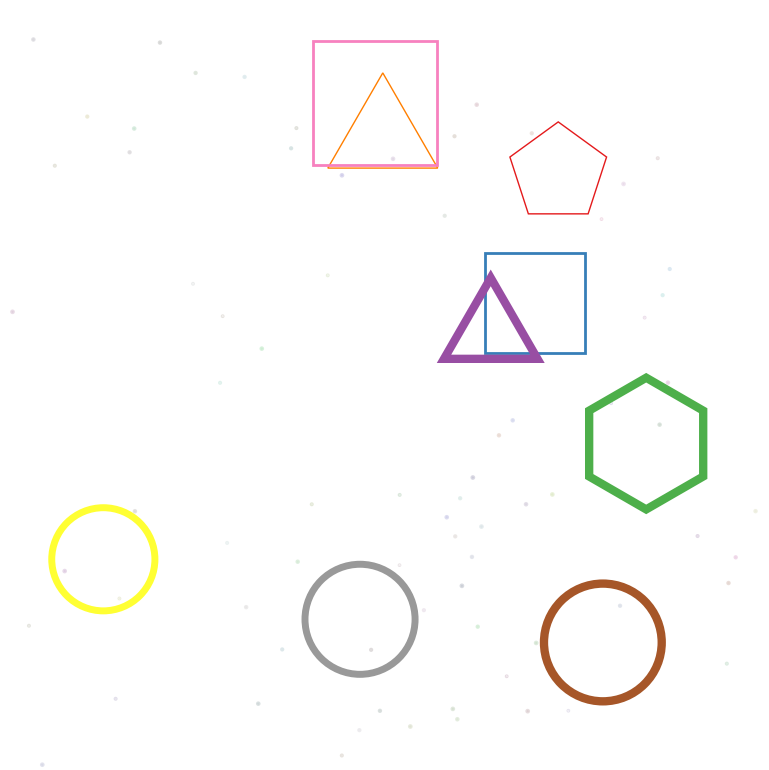[{"shape": "pentagon", "thickness": 0.5, "radius": 0.33, "center": [0.725, 0.776]}, {"shape": "square", "thickness": 1, "radius": 0.33, "center": [0.695, 0.607]}, {"shape": "hexagon", "thickness": 3, "radius": 0.43, "center": [0.839, 0.424]}, {"shape": "triangle", "thickness": 3, "radius": 0.35, "center": [0.637, 0.569]}, {"shape": "triangle", "thickness": 0.5, "radius": 0.41, "center": [0.497, 0.823]}, {"shape": "circle", "thickness": 2.5, "radius": 0.33, "center": [0.134, 0.274]}, {"shape": "circle", "thickness": 3, "radius": 0.38, "center": [0.783, 0.166]}, {"shape": "square", "thickness": 1, "radius": 0.4, "center": [0.487, 0.867]}, {"shape": "circle", "thickness": 2.5, "radius": 0.36, "center": [0.468, 0.196]}]